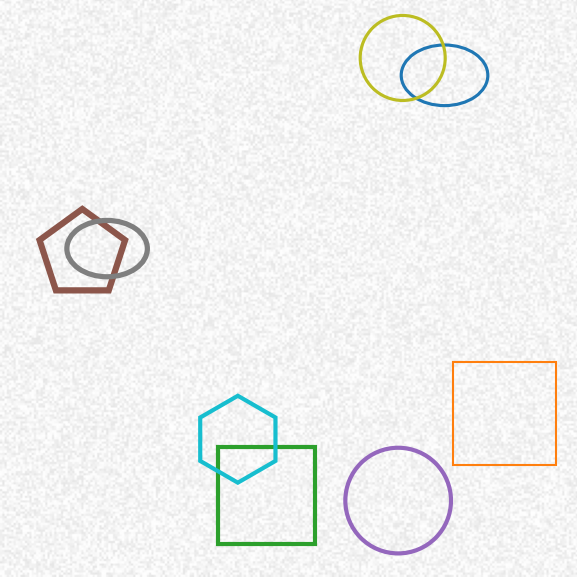[{"shape": "oval", "thickness": 1.5, "radius": 0.37, "center": [0.77, 0.869]}, {"shape": "square", "thickness": 1, "radius": 0.45, "center": [0.873, 0.283]}, {"shape": "square", "thickness": 2, "radius": 0.42, "center": [0.462, 0.141]}, {"shape": "circle", "thickness": 2, "radius": 0.46, "center": [0.689, 0.132]}, {"shape": "pentagon", "thickness": 3, "radius": 0.39, "center": [0.143, 0.559]}, {"shape": "oval", "thickness": 2.5, "radius": 0.35, "center": [0.185, 0.569]}, {"shape": "circle", "thickness": 1.5, "radius": 0.37, "center": [0.697, 0.899]}, {"shape": "hexagon", "thickness": 2, "radius": 0.38, "center": [0.412, 0.239]}]